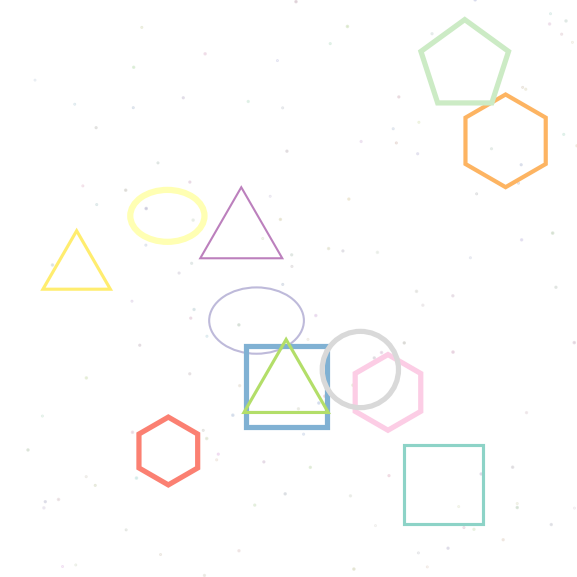[{"shape": "square", "thickness": 1.5, "radius": 0.34, "center": [0.768, 0.161]}, {"shape": "oval", "thickness": 3, "radius": 0.32, "center": [0.29, 0.625]}, {"shape": "oval", "thickness": 1, "radius": 0.41, "center": [0.444, 0.444]}, {"shape": "hexagon", "thickness": 2.5, "radius": 0.29, "center": [0.291, 0.218]}, {"shape": "square", "thickness": 2.5, "radius": 0.35, "center": [0.495, 0.33]}, {"shape": "hexagon", "thickness": 2, "radius": 0.4, "center": [0.876, 0.755]}, {"shape": "triangle", "thickness": 1.5, "radius": 0.42, "center": [0.495, 0.327]}, {"shape": "hexagon", "thickness": 2.5, "radius": 0.33, "center": [0.672, 0.32]}, {"shape": "circle", "thickness": 2.5, "radius": 0.33, "center": [0.624, 0.359]}, {"shape": "triangle", "thickness": 1, "radius": 0.41, "center": [0.418, 0.593]}, {"shape": "pentagon", "thickness": 2.5, "radius": 0.4, "center": [0.805, 0.885]}, {"shape": "triangle", "thickness": 1.5, "radius": 0.34, "center": [0.133, 0.532]}]